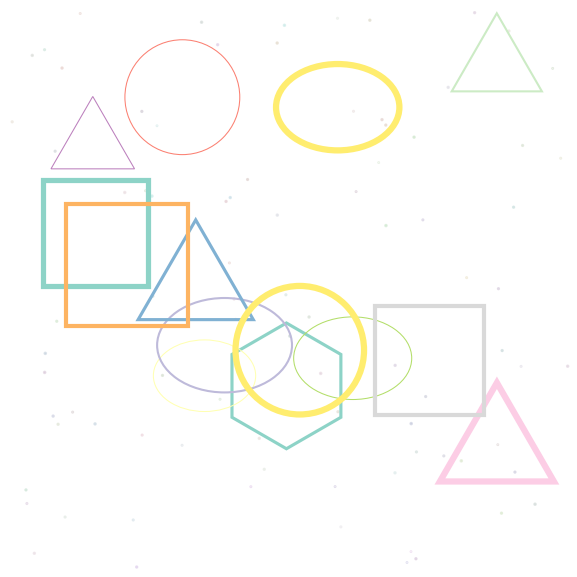[{"shape": "hexagon", "thickness": 1.5, "radius": 0.54, "center": [0.496, 0.331]}, {"shape": "square", "thickness": 2.5, "radius": 0.46, "center": [0.165, 0.596]}, {"shape": "oval", "thickness": 0.5, "radius": 0.44, "center": [0.354, 0.349]}, {"shape": "oval", "thickness": 1, "radius": 0.58, "center": [0.389, 0.401]}, {"shape": "circle", "thickness": 0.5, "radius": 0.5, "center": [0.316, 0.831]}, {"shape": "triangle", "thickness": 1.5, "radius": 0.58, "center": [0.339, 0.503]}, {"shape": "square", "thickness": 2, "radius": 0.53, "center": [0.22, 0.54]}, {"shape": "oval", "thickness": 0.5, "radius": 0.51, "center": [0.611, 0.379]}, {"shape": "triangle", "thickness": 3, "radius": 0.57, "center": [0.86, 0.222]}, {"shape": "square", "thickness": 2, "radius": 0.47, "center": [0.743, 0.374]}, {"shape": "triangle", "thickness": 0.5, "radius": 0.42, "center": [0.161, 0.749]}, {"shape": "triangle", "thickness": 1, "radius": 0.45, "center": [0.86, 0.886]}, {"shape": "oval", "thickness": 3, "radius": 0.53, "center": [0.585, 0.813]}, {"shape": "circle", "thickness": 3, "radius": 0.56, "center": [0.519, 0.393]}]